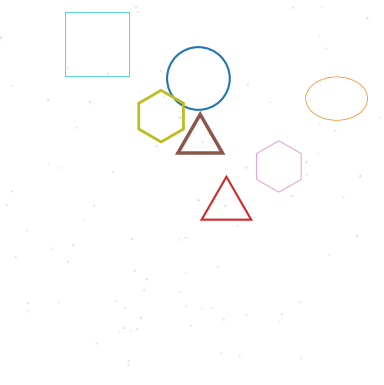[{"shape": "circle", "thickness": 1.5, "radius": 0.41, "center": [0.515, 0.796]}, {"shape": "oval", "thickness": 0.5, "radius": 0.4, "center": [0.874, 0.744]}, {"shape": "triangle", "thickness": 1.5, "radius": 0.37, "center": [0.588, 0.467]}, {"shape": "triangle", "thickness": 2.5, "radius": 0.33, "center": [0.52, 0.636]}, {"shape": "hexagon", "thickness": 0.5, "radius": 0.33, "center": [0.724, 0.568]}, {"shape": "hexagon", "thickness": 2, "radius": 0.34, "center": [0.418, 0.698]}, {"shape": "square", "thickness": 0.5, "radius": 0.42, "center": [0.251, 0.886]}]